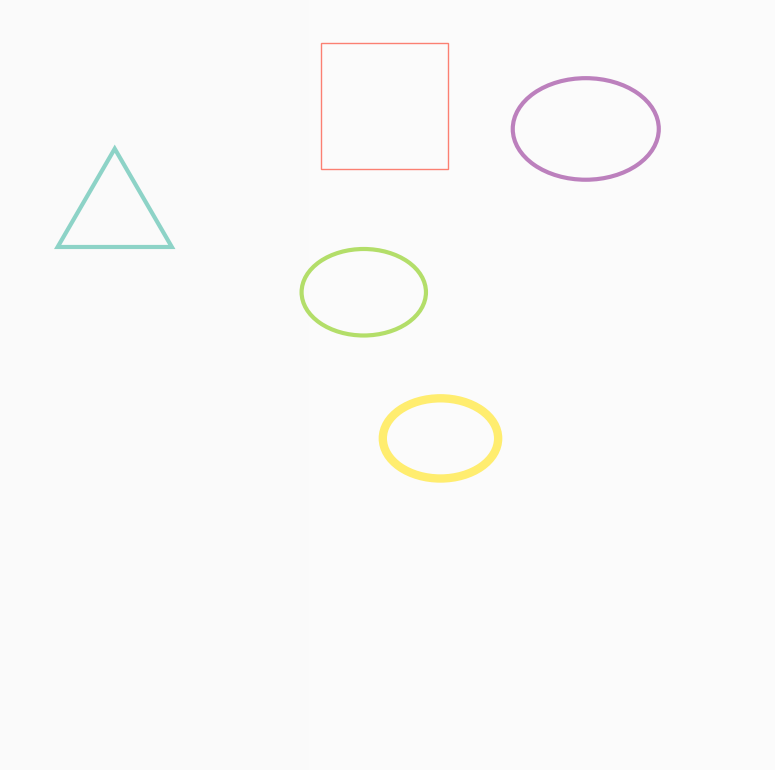[{"shape": "triangle", "thickness": 1.5, "radius": 0.43, "center": [0.148, 0.722]}, {"shape": "square", "thickness": 0.5, "radius": 0.41, "center": [0.496, 0.862]}, {"shape": "oval", "thickness": 1.5, "radius": 0.4, "center": [0.469, 0.62]}, {"shape": "oval", "thickness": 1.5, "radius": 0.47, "center": [0.756, 0.833]}, {"shape": "oval", "thickness": 3, "radius": 0.37, "center": [0.568, 0.431]}]